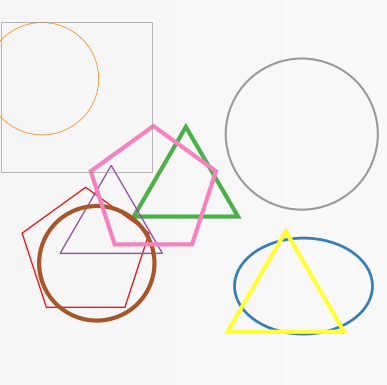[{"shape": "pentagon", "thickness": 1, "radius": 0.86, "center": [0.221, 0.341]}, {"shape": "oval", "thickness": 2, "radius": 0.89, "center": [0.783, 0.257]}, {"shape": "triangle", "thickness": 3, "radius": 0.78, "center": [0.48, 0.515]}, {"shape": "triangle", "thickness": 1, "radius": 0.76, "center": [0.287, 0.418]}, {"shape": "circle", "thickness": 0.5, "radius": 0.73, "center": [0.109, 0.796]}, {"shape": "triangle", "thickness": 3, "radius": 0.87, "center": [0.738, 0.225]}, {"shape": "circle", "thickness": 3, "radius": 0.74, "center": [0.25, 0.316]}, {"shape": "pentagon", "thickness": 3, "radius": 0.85, "center": [0.396, 0.503]}, {"shape": "square", "thickness": 0.5, "radius": 0.97, "center": [0.197, 0.748]}, {"shape": "circle", "thickness": 1.5, "radius": 0.98, "center": [0.779, 0.652]}]